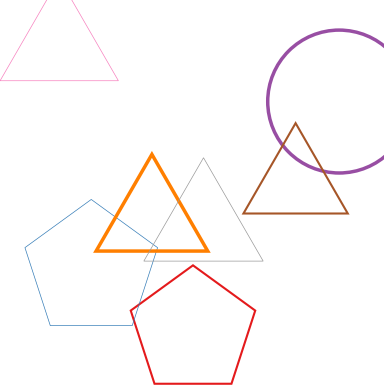[{"shape": "pentagon", "thickness": 1.5, "radius": 0.85, "center": [0.501, 0.141]}, {"shape": "pentagon", "thickness": 0.5, "radius": 0.91, "center": [0.237, 0.301]}, {"shape": "circle", "thickness": 2.5, "radius": 0.93, "center": [0.881, 0.736]}, {"shape": "triangle", "thickness": 2.5, "radius": 0.84, "center": [0.395, 0.432]}, {"shape": "triangle", "thickness": 1.5, "radius": 0.78, "center": [0.768, 0.524]}, {"shape": "triangle", "thickness": 0.5, "radius": 0.89, "center": [0.154, 0.879]}, {"shape": "triangle", "thickness": 0.5, "radius": 0.89, "center": [0.529, 0.411]}]